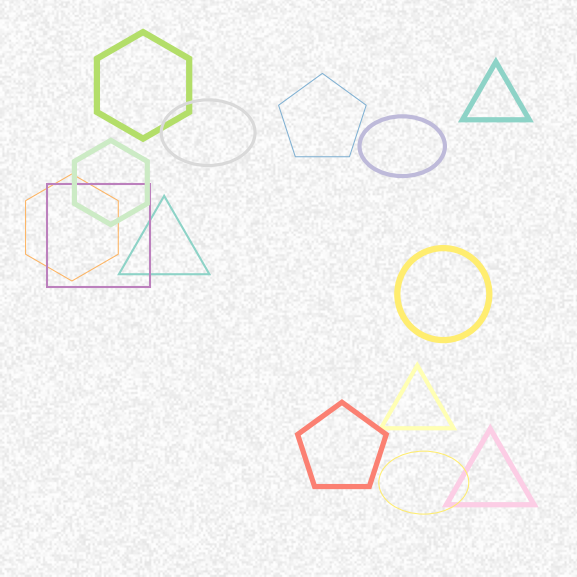[{"shape": "triangle", "thickness": 1, "radius": 0.45, "center": [0.284, 0.57]}, {"shape": "triangle", "thickness": 2.5, "radius": 0.33, "center": [0.859, 0.825]}, {"shape": "triangle", "thickness": 2, "radius": 0.36, "center": [0.723, 0.294]}, {"shape": "oval", "thickness": 2, "radius": 0.37, "center": [0.696, 0.746]}, {"shape": "pentagon", "thickness": 2.5, "radius": 0.4, "center": [0.592, 0.222]}, {"shape": "pentagon", "thickness": 0.5, "radius": 0.4, "center": [0.558, 0.792]}, {"shape": "hexagon", "thickness": 0.5, "radius": 0.46, "center": [0.125, 0.605]}, {"shape": "hexagon", "thickness": 3, "radius": 0.46, "center": [0.248, 0.851]}, {"shape": "triangle", "thickness": 2.5, "radius": 0.44, "center": [0.849, 0.169]}, {"shape": "oval", "thickness": 1.5, "radius": 0.41, "center": [0.36, 0.769]}, {"shape": "square", "thickness": 1, "radius": 0.45, "center": [0.17, 0.591]}, {"shape": "hexagon", "thickness": 2.5, "radius": 0.36, "center": [0.192, 0.683]}, {"shape": "circle", "thickness": 3, "radius": 0.4, "center": [0.768, 0.49]}, {"shape": "oval", "thickness": 0.5, "radius": 0.39, "center": [0.734, 0.163]}]